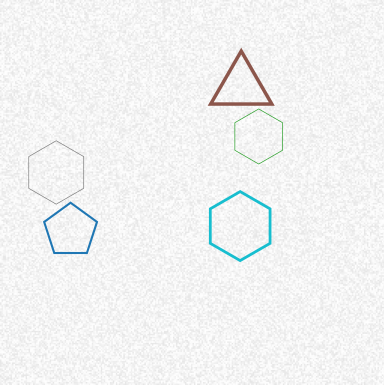[{"shape": "pentagon", "thickness": 1.5, "radius": 0.36, "center": [0.183, 0.401]}, {"shape": "hexagon", "thickness": 0.5, "radius": 0.36, "center": [0.672, 0.645]}, {"shape": "triangle", "thickness": 2.5, "radius": 0.46, "center": [0.627, 0.776]}, {"shape": "hexagon", "thickness": 0.5, "radius": 0.41, "center": [0.146, 0.552]}, {"shape": "hexagon", "thickness": 2, "radius": 0.45, "center": [0.624, 0.413]}]